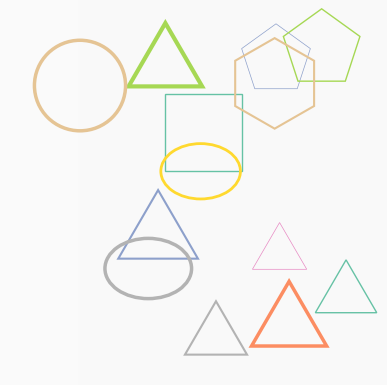[{"shape": "square", "thickness": 1, "radius": 0.5, "center": [0.525, 0.657]}, {"shape": "triangle", "thickness": 1, "radius": 0.46, "center": [0.893, 0.233]}, {"shape": "triangle", "thickness": 2.5, "radius": 0.56, "center": [0.746, 0.157]}, {"shape": "pentagon", "thickness": 0.5, "radius": 0.47, "center": [0.712, 0.845]}, {"shape": "triangle", "thickness": 1.5, "radius": 0.59, "center": [0.408, 0.388]}, {"shape": "triangle", "thickness": 0.5, "radius": 0.4, "center": [0.721, 0.341]}, {"shape": "triangle", "thickness": 3, "radius": 0.55, "center": [0.427, 0.83]}, {"shape": "pentagon", "thickness": 1, "radius": 0.52, "center": [0.83, 0.873]}, {"shape": "oval", "thickness": 2, "radius": 0.51, "center": [0.518, 0.555]}, {"shape": "hexagon", "thickness": 1.5, "radius": 0.59, "center": [0.709, 0.783]}, {"shape": "circle", "thickness": 2.5, "radius": 0.59, "center": [0.206, 0.778]}, {"shape": "oval", "thickness": 2.5, "radius": 0.56, "center": [0.383, 0.303]}, {"shape": "triangle", "thickness": 1.5, "radius": 0.46, "center": [0.557, 0.125]}]